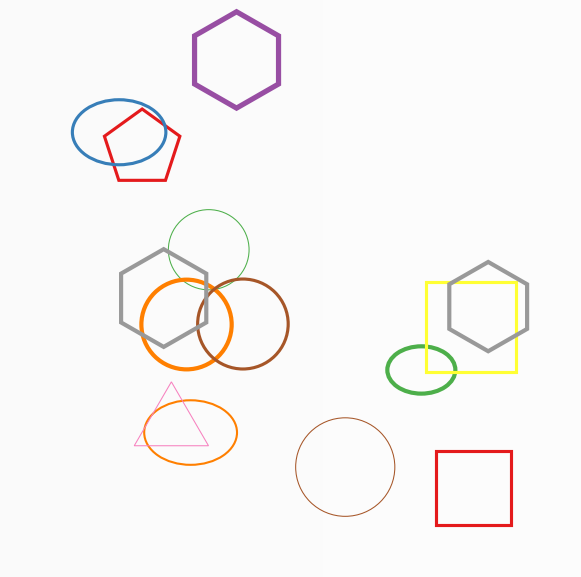[{"shape": "square", "thickness": 1.5, "radius": 0.32, "center": [0.815, 0.154]}, {"shape": "pentagon", "thickness": 1.5, "radius": 0.34, "center": [0.245, 0.742]}, {"shape": "oval", "thickness": 1.5, "radius": 0.4, "center": [0.205, 0.77]}, {"shape": "oval", "thickness": 2, "radius": 0.29, "center": [0.725, 0.358]}, {"shape": "circle", "thickness": 0.5, "radius": 0.35, "center": [0.359, 0.567]}, {"shape": "hexagon", "thickness": 2.5, "radius": 0.42, "center": [0.407, 0.895]}, {"shape": "circle", "thickness": 2, "radius": 0.39, "center": [0.321, 0.437]}, {"shape": "oval", "thickness": 1, "radius": 0.4, "center": [0.328, 0.25]}, {"shape": "square", "thickness": 1.5, "radius": 0.39, "center": [0.811, 0.432]}, {"shape": "circle", "thickness": 1.5, "radius": 0.39, "center": [0.418, 0.438]}, {"shape": "circle", "thickness": 0.5, "radius": 0.43, "center": [0.594, 0.19]}, {"shape": "triangle", "thickness": 0.5, "radius": 0.37, "center": [0.295, 0.264]}, {"shape": "hexagon", "thickness": 2, "radius": 0.42, "center": [0.282, 0.483]}, {"shape": "hexagon", "thickness": 2, "radius": 0.39, "center": [0.84, 0.468]}]